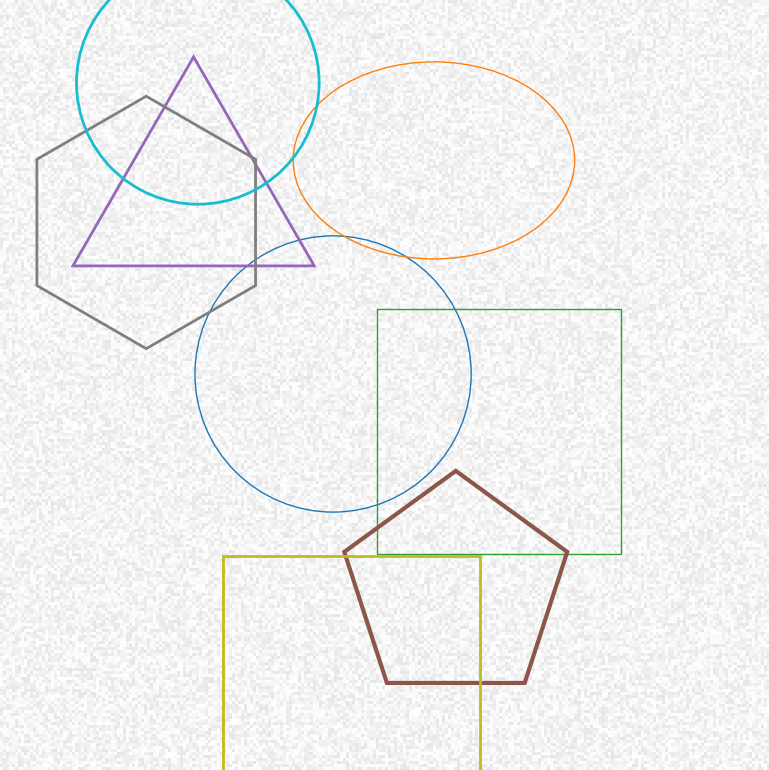[{"shape": "circle", "thickness": 0.5, "radius": 0.9, "center": [0.433, 0.514]}, {"shape": "oval", "thickness": 0.5, "radius": 0.91, "center": [0.564, 0.792]}, {"shape": "square", "thickness": 0.5, "radius": 0.79, "center": [0.648, 0.439]}, {"shape": "triangle", "thickness": 1, "radius": 0.9, "center": [0.251, 0.745]}, {"shape": "pentagon", "thickness": 1.5, "radius": 0.76, "center": [0.592, 0.236]}, {"shape": "hexagon", "thickness": 1, "radius": 0.82, "center": [0.19, 0.711]}, {"shape": "square", "thickness": 1, "radius": 0.84, "center": [0.457, 0.111]}, {"shape": "circle", "thickness": 1, "radius": 0.79, "center": [0.257, 0.892]}]